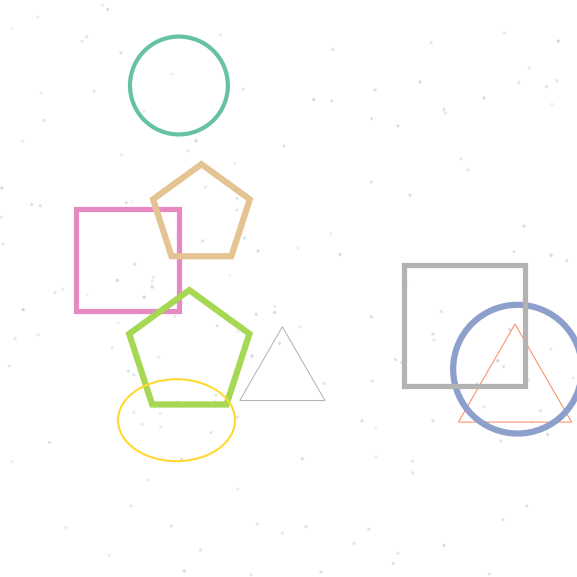[{"shape": "circle", "thickness": 2, "radius": 0.42, "center": [0.31, 0.851]}, {"shape": "triangle", "thickness": 0.5, "radius": 0.57, "center": [0.892, 0.325]}, {"shape": "circle", "thickness": 3, "radius": 0.56, "center": [0.896, 0.36]}, {"shape": "square", "thickness": 2.5, "radius": 0.44, "center": [0.221, 0.549]}, {"shape": "pentagon", "thickness": 3, "radius": 0.55, "center": [0.328, 0.387]}, {"shape": "oval", "thickness": 1, "radius": 0.51, "center": [0.306, 0.271]}, {"shape": "pentagon", "thickness": 3, "radius": 0.44, "center": [0.349, 0.627]}, {"shape": "triangle", "thickness": 0.5, "radius": 0.43, "center": [0.489, 0.348]}, {"shape": "square", "thickness": 2.5, "radius": 0.52, "center": [0.804, 0.435]}]